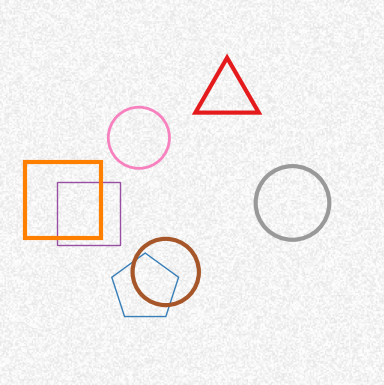[{"shape": "triangle", "thickness": 3, "radius": 0.48, "center": [0.59, 0.755]}, {"shape": "pentagon", "thickness": 1, "radius": 0.46, "center": [0.377, 0.252]}, {"shape": "square", "thickness": 1, "radius": 0.41, "center": [0.23, 0.445]}, {"shape": "square", "thickness": 3, "radius": 0.49, "center": [0.164, 0.481]}, {"shape": "circle", "thickness": 3, "radius": 0.43, "center": [0.43, 0.294]}, {"shape": "circle", "thickness": 2, "radius": 0.4, "center": [0.361, 0.642]}, {"shape": "circle", "thickness": 3, "radius": 0.48, "center": [0.76, 0.473]}]